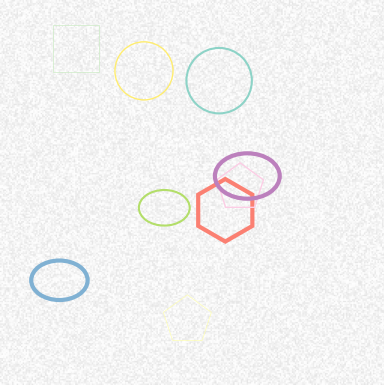[{"shape": "circle", "thickness": 1.5, "radius": 0.42, "center": [0.569, 0.79]}, {"shape": "pentagon", "thickness": 0.5, "radius": 0.33, "center": [0.487, 0.169]}, {"shape": "hexagon", "thickness": 3, "radius": 0.41, "center": [0.585, 0.454]}, {"shape": "oval", "thickness": 3, "radius": 0.37, "center": [0.154, 0.272]}, {"shape": "oval", "thickness": 1.5, "radius": 0.33, "center": [0.427, 0.46]}, {"shape": "pentagon", "thickness": 1, "radius": 0.32, "center": [0.624, 0.513]}, {"shape": "oval", "thickness": 3, "radius": 0.42, "center": [0.642, 0.543]}, {"shape": "square", "thickness": 0.5, "radius": 0.3, "center": [0.198, 0.875]}, {"shape": "circle", "thickness": 1, "radius": 0.38, "center": [0.374, 0.816]}]